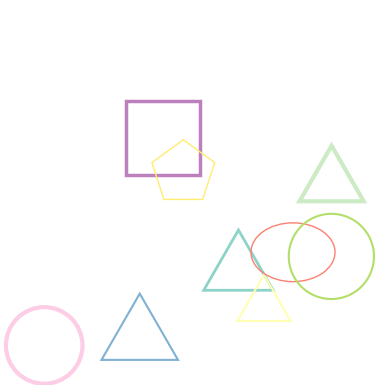[{"shape": "triangle", "thickness": 2, "radius": 0.52, "center": [0.619, 0.298]}, {"shape": "triangle", "thickness": 1.5, "radius": 0.4, "center": [0.686, 0.206]}, {"shape": "oval", "thickness": 1, "radius": 0.55, "center": [0.761, 0.345]}, {"shape": "triangle", "thickness": 1.5, "radius": 0.57, "center": [0.363, 0.123]}, {"shape": "circle", "thickness": 1.5, "radius": 0.55, "center": [0.861, 0.334]}, {"shape": "circle", "thickness": 3, "radius": 0.5, "center": [0.115, 0.103]}, {"shape": "square", "thickness": 2.5, "radius": 0.48, "center": [0.424, 0.643]}, {"shape": "triangle", "thickness": 3, "radius": 0.48, "center": [0.861, 0.525]}, {"shape": "pentagon", "thickness": 1, "radius": 0.43, "center": [0.476, 0.551]}]